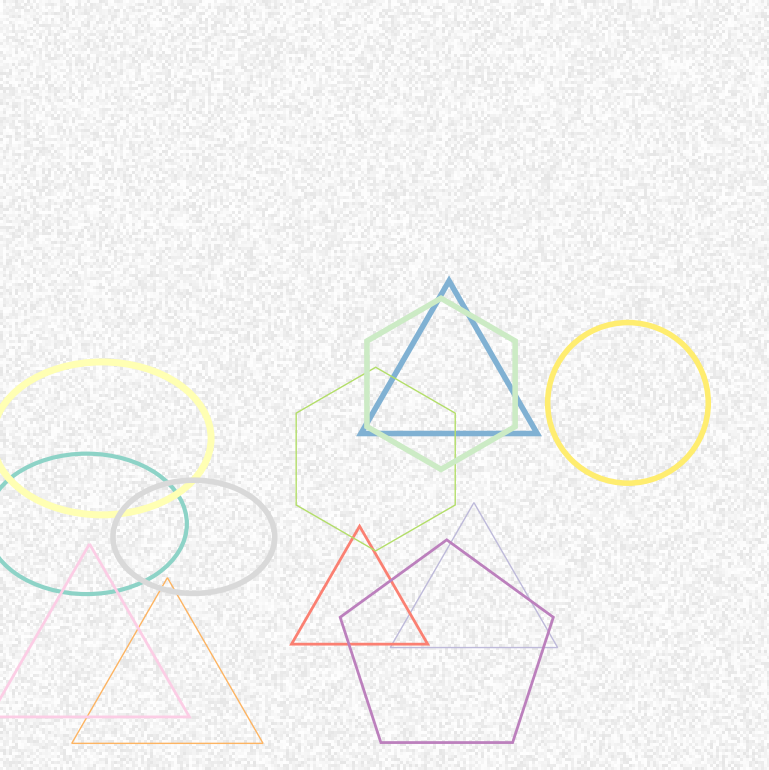[{"shape": "oval", "thickness": 1.5, "radius": 0.65, "center": [0.112, 0.32]}, {"shape": "oval", "thickness": 2.5, "radius": 0.71, "center": [0.132, 0.431]}, {"shape": "triangle", "thickness": 0.5, "radius": 0.63, "center": [0.615, 0.222]}, {"shape": "triangle", "thickness": 1, "radius": 0.51, "center": [0.467, 0.214]}, {"shape": "triangle", "thickness": 2, "radius": 0.66, "center": [0.583, 0.503]}, {"shape": "triangle", "thickness": 0.5, "radius": 0.72, "center": [0.217, 0.106]}, {"shape": "hexagon", "thickness": 0.5, "radius": 0.6, "center": [0.488, 0.404]}, {"shape": "triangle", "thickness": 1, "radius": 0.75, "center": [0.116, 0.144]}, {"shape": "oval", "thickness": 2, "radius": 0.53, "center": [0.252, 0.303]}, {"shape": "pentagon", "thickness": 1, "radius": 0.73, "center": [0.58, 0.153]}, {"shape": "hexagon", "thickness": 2, "radius": 0.56, "center": [0.573, 0.502]}, {"shape": "circle", "thickness": 2, "radius": 0.52, "center": [0.816, 0.477]}]